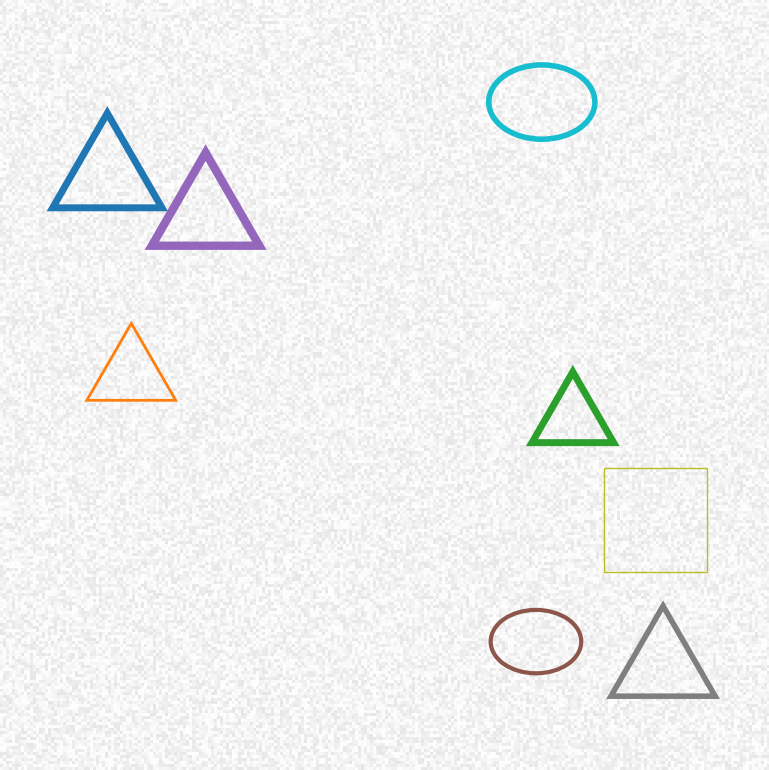[{"shape": "triangle", "thickness": 2.5, "radius": 0.41, "center": [0.139, 0.771]}, {"shape": "triangle", "thickness": 1, "radius": 0.33, "center": [0.171, 0.513]}, {"shape": "triangle", "thickness": 2.5, "radius": 0.31, "center": [0.744, 0.456]}, {"shape": "triangle", "thickness": 3, "radius": 0.4, "center": [0.267, 0.721]}, {"shape": "oval", "thickness": 1.5, "radius": 0.29, "center": [0.696, 0.167]}, {"shape": "triangle", "thickness": 2, "radius": 0.39, "center": [0.861, 0.135]}, {"shape": "square", "thickness": 0.5, "radius": 0.34, "center": [0.852, 0.324]}, {"shape": "oval", "thickness": 2, "radius": 0.34, "center": [0.704, 0.867]}]